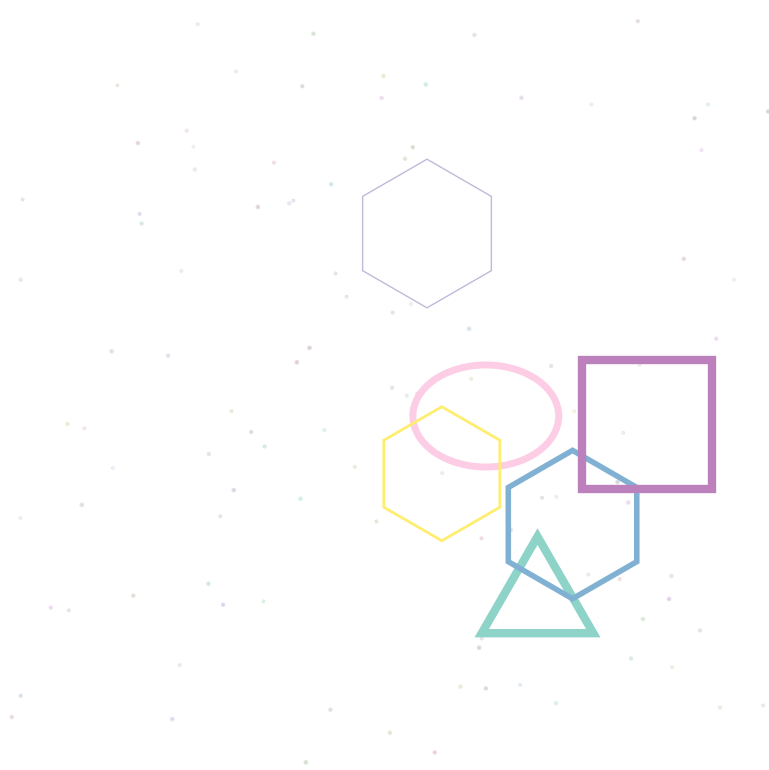[{"shape": "triangle", "thickness": 3, "radius": 0.42, "center": [0.698, 0.22]}, {"shape": "hexagon", "thickness": 0.5, "radius": 0.48, "center": [0.555, 0.697]}, {"shape": "hexagon", "thickness": 2, "radius": 0.48, "center": [0.744, 0.319]}, {"shape": "oval", "thickness": 2.5, "radius": 0.47, "center": [0.631, 0.46]}, {"shape": "square", "thickness": 3, "radius": 0.42, "center": [0.841, 0.449]}, {"shape": "hexagon", "thickness": 1, "radius": 0.44, "center": [0.574, 0.385]}]